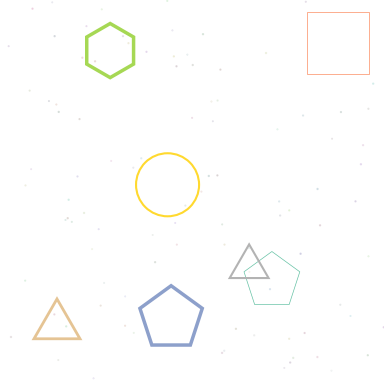[{"shape": "pentagon", "thickness": 0.5, "radius": 0.38, "center": [0.706, 0.271]}, {"shape": "square", "thickness": 0.5, "radius": 0.4, "center": [0.879, 0.888]}, {"shape": "pentagon", "thickness": 2.5, "radius": 0.43, "center": [0.444, 0.173]}, {"shape": "hexagon", "thickness": 2.5, "radius": 0.35, "center": [0.286, 0.869]}, {"shape": "circle", "thickness": 1.5, "radius": 0.41, "center": [0.435, 0.52]}, {"shape": "triangle", "thickness": 2, "radius": 0.34, "center": [0.148, 0.155]}, {"shape": "triangle", "thickness": 1.5, "radius": 0.29, "center": [0.647, 0.307]}]